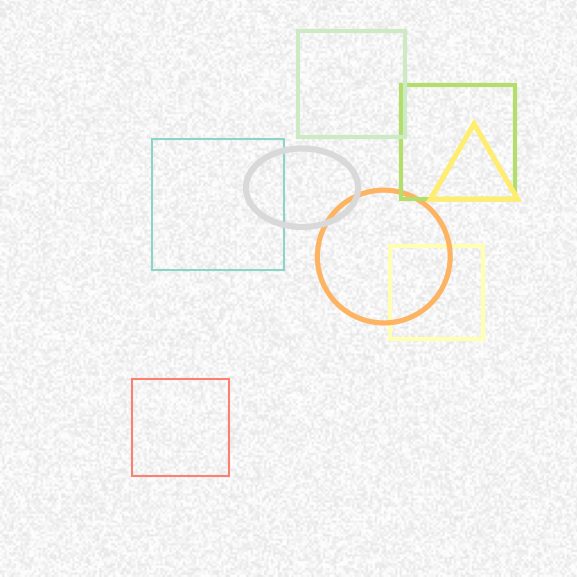[{"shape": "square", "thickness": 1, "radius": 0.57, "center": [0.378, 0.645]}, {"shape": "square", "thickness": 2, "radius": 0.4, "center": [0.756, 0.492]}, {"shape": "square", "thickness": 1, "radius": 0.42, "center": [0.313, 0.259]}, {"shape": "circle", "thickness": 2.5, "radius": 0.58, "center": [0.665, 0.555]}, {"shape": "square", "thickness": 2, "radius": 0.49, "center": [0.794, 0.753]}, {"shape": "oval", "thickness": 3, "radius": 0.49, "center": [0.523, 0.674]}, {"shape": "square", "thickness": 2, "radius": 0.46, "center": [0.608, 0.853]}, {"shape": "triangle", "thickness": 2.5, "radius": 0.44, "center": [0.821, 0.698]}]